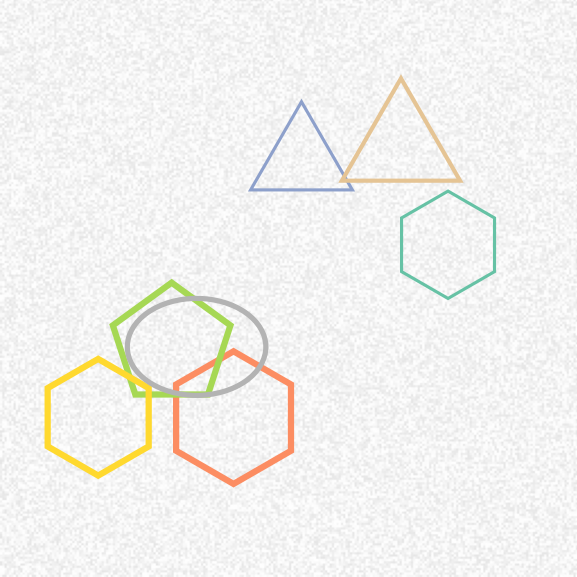[{"shape": "hexagon", "thickness": 1.5, "radius": 0.46, "center": [0.776, 0.575]}, {"shape": "hexagon", "thickness": 3, "radius": 0.57, "center": [0.404, 0.276]}, {"shape": "triangle", "thickness": 1.5, "radius": 0.51, "center": [0.522, 0.721]}, {"shape": "pentagon", "thickness": 3, "radius": 0.54, "center": [0.297, 0.403]}, {"shape": "hexagon", "thickness": 3, "radius": 0.5, "center": [0.17, 0.277]}, {"shape": "triangle", "thickness": 2, "radius": 0.59, "center": [0.694, 0.745]}, {"shape": "oval", "thickness": 2.5, "radius": 0.6, "center": [0.34, 0.398]}]